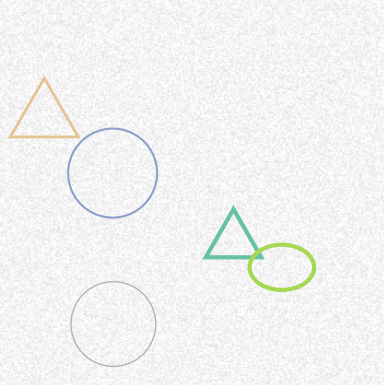[{"shape": "triangle", "thickness": 3, "radius": 0.42, "center": [0.607, 0.373]}, {"shape": "circle", "thickness": 1.5, "radius": 0.58, "center": [0.293, 0.55]}, {"shape": "oval", "thickness": 3, "radius": 0.42, "center": [0.732, 0.306]}, {"shape": "triangle", "thickness": 2, "radius": 0.51, "center": [0.115, 0.695]}, {"shape": "circle", "thickness": 1, "radius": 0.55, "center": [0.294, 0.158]}]